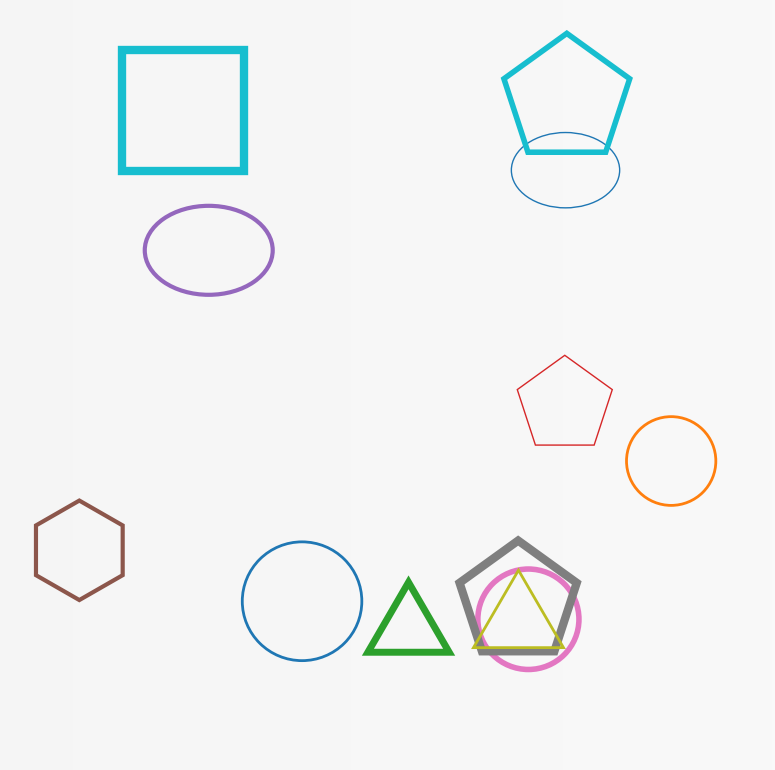[{"shape": "circle", "thickness": 1, "radius": 0.39, "center": [0.39, 0.219]}, {"shape": "oval", "thickness": 0.5, "radius": 0.35, "center": [0.73, 0.779]}, {"shape": "circle", "thickness": 1, "radius": 0.29, "center": [0.866, 0.401]}, {"shape": "triangle", "thickness": 2.5, "radius": 0.3, "center": [0.527, 0.183]}, {"shape": "pentagon", "thickness": 0.5, "radius": 0.32, "center": [0.729, 0.474]}, {"shape": "oval", "thickness": 1.5, "radius": 0.41, "center": [0.269, 0.675]}, {"shape": "hexagon", "thickness": 1.5, "radius": 0.32, "center": [0.102, 0.285]}, {"shape": "circle", "thickness": 2, "radius": 0.33, "center": [0.682, 0.196]}, {"shape": "pentagon", "thickness": 3, "radius": 0.4, "center": [0.669, 0.218]}, {"shape": "triangle", "thickness": 1, "radius": 0.34, "center": [0.669, 0.192]}, {"shape": "pentagon", "thickness": 2, "radius": 0.43, "center": [0.731, 0.871]}, {"shape": "square", "thickness": 3, "radius": 0.4, "center": [0.236, 0.857]}]